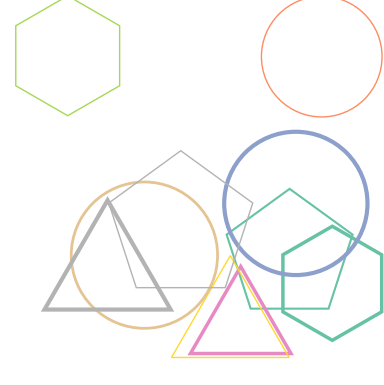[{"shape": "pentagon", "thickness": 1.5, "radius": 0.86, "center": [0.752, 0.337]}, {"shape": "hexagon", "thickness": 2.5, "radius": 0.74, "center": [0.863, 0.264]}, {"shape": "circle", "thickness": 1, "radius": 0.78, "center": [0.836, 0.853]}, {"shape": "circle", "thickness": 3, "radius": 0.93, "center": [0.768, 0.472]}, {"shape": "triangle", "thickness": 2.5, "radius": 0.75, "center": [0.625, 0.157]}, {"shape": "hexagon", "thickness": 1, "radius": 0.78, "center": [0.176, 0.855]}, {"shape": "triangle", "thickness": 1, "radius": 0.88, "center": [0.598, 0.16]}, {"shape": "circle", "thickness": 2, "radius": 0.95, "center": [0.375, 0.337]}, {"shape": "triangle", "thickness": 3, "radius": 0.95, "center": [0.279, 0.291]}, {"shape": "pentagon", "thickness": 1, "radius": 0.98, "center": [0.47, 0.412]}]